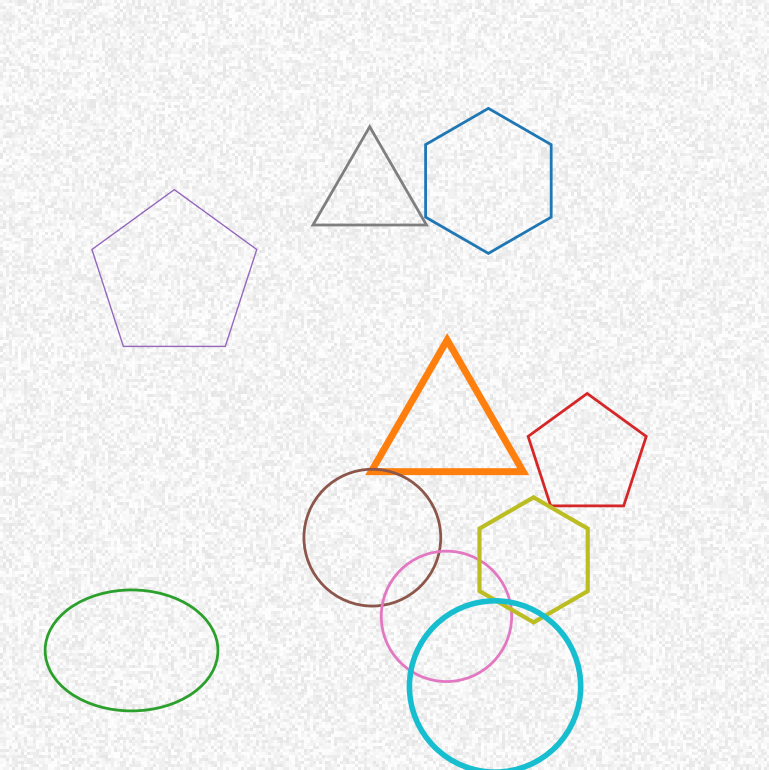[{"shape": "hexagon", "thickness": 1, "radius": 0.47, "center": [0.634, 0.765]}, {"shape": "triangle", "thickness": 2.5, "radius": 0.57, "center": [0.581, 0.444]}, {"shape": "oval", "thickness": 1, "radius": 0.56, "center": [0.171, 0.155]}, {"shape": "pentagon", "thickness": 1, "radius": 0.4, "center": [0.763, 0.408]}, {"shape": "pentagon", "thickness": 0.5, "radius": 0.56, "center": [0.226, 0.641]}, {"shape": "circle", "thickness": 1, "radius": 0.44, "center": [0.484, 0.302]}, {"shape": "circle", "thickness": 1, "radius": 0.42, "center": [0.58, 0.2]}, {"shape": "triangle", "thickness": 1, "radius": 0.43, "center": [0.48, 0.75]}, {"shape": "hexagon", "thickness": 1.5, "radius": 0.41, "center": [0.693, 0.273]}, {"shape": "circle", "thickness": 2, "radius": 0.56, "center": [0.643, 0.108]}]